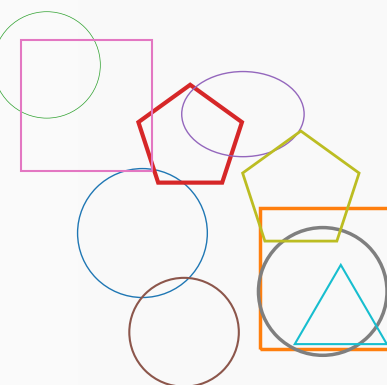[{"shape": "circle", "thickness": 1, "radius": 0.84, "center": [0.368, 0.395]}, {"shape": "square", "thickness": 2.5, "radius": 0.92, "center": [0.855, 0.276]}, {"shape": "circle", "thickness": 0.5, "radius": 0.69, "center": [0.121, 0.831]}, {"shape": "pentagon", "thickness": 3, "radius": 0.7, "center": [0.491, 0.639]}, {"shape": "oval", "thickness": 1, "radius": 0.79, "center": [0.627, 0.704]}, {"shape": "circle", "thickness": 1.5, "radius": 0.71, "center": [0.475, 0.137]}, {"shape": "square", "thickness": 1.5, "radius": 0.85, "center": [0.223, 0.726]}, {"shape": "circle", "thickness": 2.5, "radius": 0.83, "center": [0.833, 0.243]}, {"shape": "pentagon", "thickness": 2, "radius": 0.79, "center": [0.776, 0.502]}, {"shape": "triangle", "thickness": 1.5, "radius": 0.69, "center": [0.879, 0.175]}]